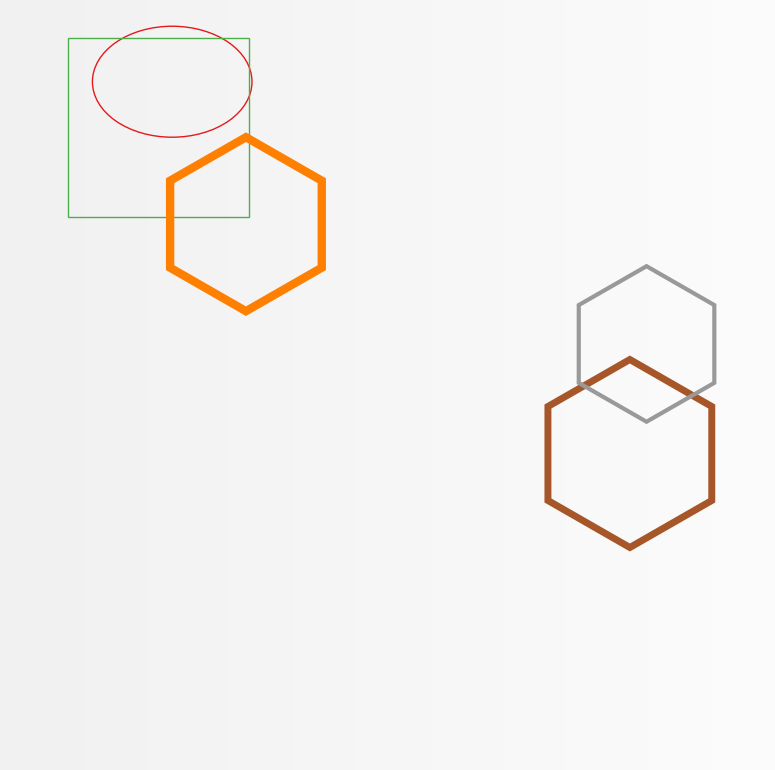[{"shape": "oval", "thickness": 0.5, "radius": 0.51, "center": [0.222, 0.894]}, {"shape": "square", "thickness": 0.5, "radius": 0.58, "center": [0.205, 0.834]}, {"shape": "hexagon", "thickness": 3, "radius": 0.56, "center": [0.317, 0.709]}, {"shape": "hexagon", "thickness": 2.5, "radius": 0.61, "center": [0.813, 0.411]}, {"shape": "hexagon", "thickness": 1.5, "radius": 0.5, "center": [0.834, 0.553]}]